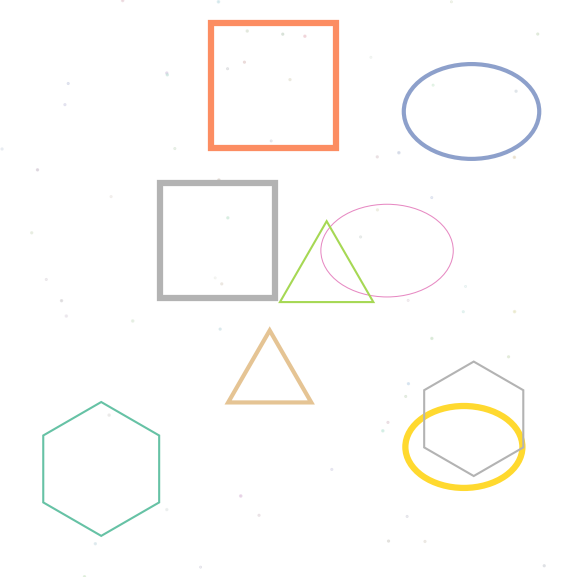[{"shape": "hexagon", "thickness": 1, "radius": 0.58, "center": [0.175, 0.187]}, {"shape": "square", "thickness": 3, "radius": 0.54, "center": [0.473, 0.852]}, {"shape": "oval", "thickness": 2, "radius": 0.59, "center": [0.816, 0.806]}, {"shape": "oval", "thickness": 0.5, "radius": 0.57, "center": [0.67, 0.565]}, {"shape": "triangle", "thickness": 1, "radius": 0.47, "center": [0.566, 0.523]}, {"shape": "oval", "thickness": 3, "radius": 0.51, "center": [0.803, 0.225]}, {"shape": "triangle", "thickness": 2, "radius": 0.42, "center": [0.467, 0.344]}, {"shape": "hexagon", "thickness": 1, "radius": 0.5, "center": [0.82, 0.274]}, {"shape": "square", "thickness": 3, "radius": 0.5, "center": [0.377, 0.582]}]